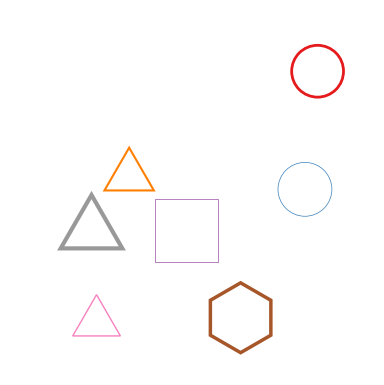[{"shape": "circle", "thickness": 2, "radius": 0.34, "center": [0.825, 0.815]}, {"shape": "circle", "thickness": 0.5, "radius": 0.35, "center": [0.792, 0.508]}, {"shape": "square", "thickness": 0.5, "radius": 0.41, "center": [0.485, 0.401]}, {"shape": "triangle", "thickness": 1.5, "radius": 0.37, "center": [0.335, 0.542]}, {"shape": "hexagon", "thickness": 2.5, "radius": 0.45, "center": [0.625, 0.175]}, {"shape": "triangle", "thickness": 1, "radius": 0.36, "center": [0.251, 0.163]}, {"shape": "triangle", "thickness": 3, "radius": 0.46, "center": [0.238, 0.401]}]